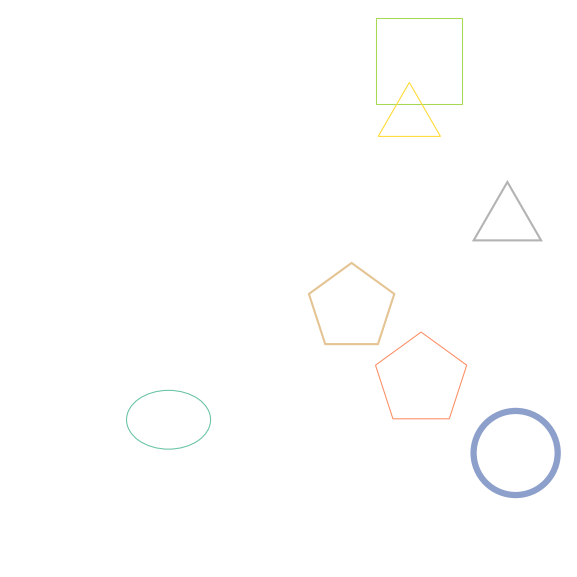[{"shape": "oval", "thickness": 0.5, "radius": 0.36, "center": [0.292, 0.272]}, {"shape": "pentagon", "thickness": 0.5, "radius": 0.42, "center": [0.729, 0.341]}, {"shape": "circle", "thickness": 3, "radius": 0.36, "center": [0.893, 0.215]}, {"shape": "square", "thickness": 0.5, "radius": 0.37, "center": [0.725, 0.893]}, {"shape": "triangle", "thickness": 0.5, "radius": 0.31, "center": [0.709, 0.794]}, {"shape": "pentagon", "thickness": 1, "radius": 0.39, "center": [0.609, 0.466]}, {"shape": "triangle", "thickness": 1, "radius": 0.34, "center": [0.879, 0.617]}]